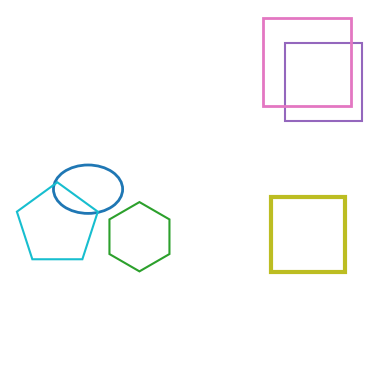[{"shape": "oval", "thickness": 2, "radius": 0.45, "center": [0.229, 0.509]}, {"shape": "hexagon", "thickness": 1.5, "radius": 0.45, "center": [0.362, 0.385]}, {"shape": "square", "thickness": 1.5, "radius": 0.5, "center": [0.84, 0.786]}, {"shape": "square", "thickness": 2, "radius": 0.57, "center": [0.799, 0.84]}, {"shape": "square", "thickness": 3, "radius": 0.48, "center": [0.801, 0.391]}, {"shape": "pentagon", "thickness": 1.5, "radius": 0.55, "center": [0.149, 0.416]}]